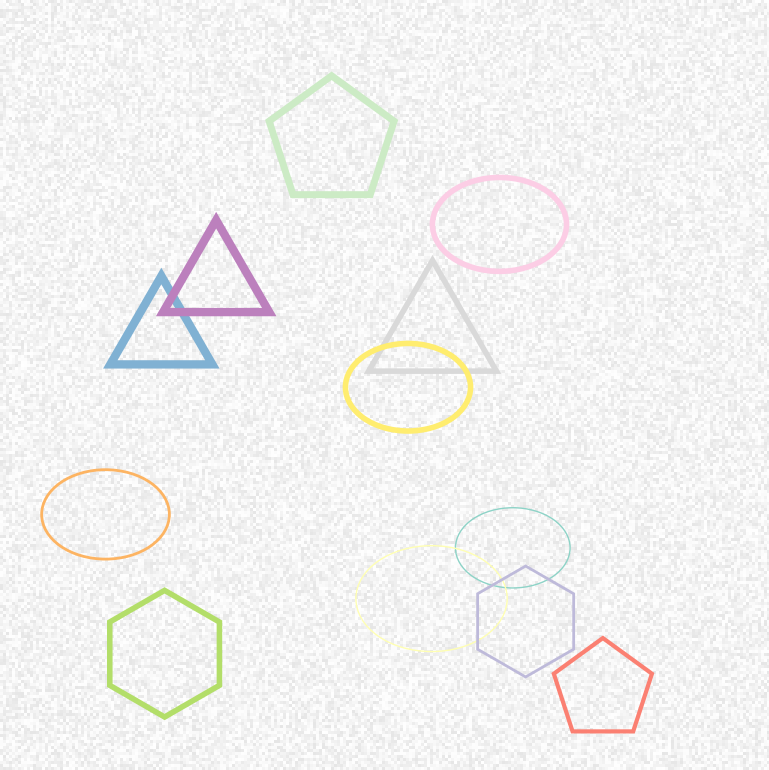[{"shape": "oval", "thickness": 0.5, "radius": 0.37, "center": [0.666, 0.289]}, {"shape": "oval", "thickness": 0.5, "radius": 0.49, "center": [0.56, 0.223]}, {"shape": "hexagon", "thickness": 1, "radius": 0.36, "center": [0.683, 0.193]}, {"shape": "pentagon", "thickness": 1.5, "radius": 0.34, "center": [0.783, 0.104]}, {"shape": "triangle", "thickness": 3, "radius": 0.38, "center": [0.21, 0.565]}, {"shape": "oval", "thickness": 1, "radius": 0.41, "center": [0.137, 0.332]}, {"shape": "hexagon", "thickness": 2, "radius": 0.41, "center": [0.214, 0.151]}, {"shape": "oval", "thickness": 2, "radius": 0.44, "center": [0.649, 0.709]}, {"shape": "triangle", "thickness": 2, "radius": 0.48, "center": [0.562, 0.566]}, {"shape": "triangle", "thickness": 3, "radius": 0.4, "center": [0.281, 0.634]}, {"shape": "pentagon", "thickness": 2.5, "radius": 0.43, "center": [0.431, 0.816]}, {"shape": "oval", "thickness": 2, "radius": 0.41, "center": [0.53, 0.497]}]